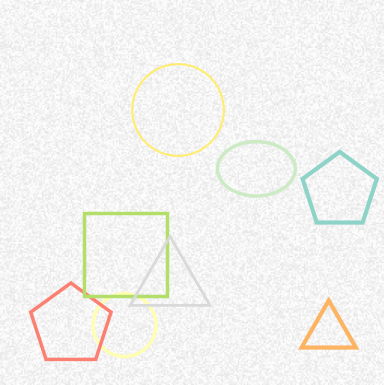[{"shape": "pentagon", "thickness": 3, "radius": 0.51, "center": [0.882, 0.504]}, {"shape": "circle", "thickness": 2.5, "radius": 0.41, "center": [0.323, 0.156]}, {"shape": "pentagon", "thickness": 2.5, "radius": 0.55, "center": [0.184, 0.155]}, {"shape": "triangle", "thickness": 3, "radius": 0.41, "center": [0.854, 0.138]}, {"shape": "square", "thickness": 2.5, "radius": 0.54, "center": [0.326, 0.339]}, {"shape": "triangle", "thickness": 2, "radius": 0.6, "center": [0.442, 0.267]}, {"shape": "oval", "thickness": 2.5, "radius": 0.51, "center": [0.666, 0.561]}, {"shape": "circle", "thickness": 1.5, "radius": 0.6, "center": [0.462, 0.714]}]